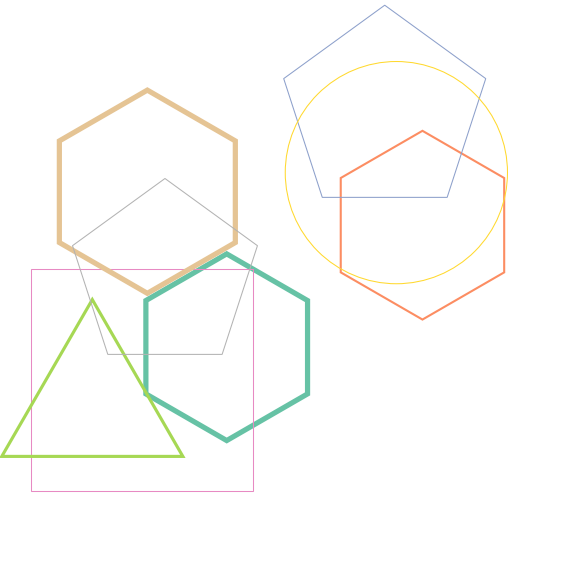[{"shape": "hexagon", "thickness": 2.5, "radius": 0.81, "center": [0.393, 0.398]}, {"shape": "hexagon", "thickness": 1, "radius": 0.82, "center": [0.732, 0.609]}, {"shape": "pentagon", "thickness": 0.5, "radius": 0.92, "center": [0.666, 0.806]}, {"shape": "square", "thickness": 0.5, "radius": 0.96, "center": [0.245, 0.341]}, {"shape": "triangle", "thickness": 1.5, "radius": 0.91, "center": [0.16, 0.299]}, {"shape": "circle", "thickness": 0.5, "radius": 0.96, "center": [0.686, 0.7]}, {"shape": "hexagon", "thickness": 2.5, "radius": 0.88, "center": [0.255, 0.667]}, {"shape": "pentagon", "thickness": 0.5, "radius": 0.84, "center": [0.286, 0.522]}]